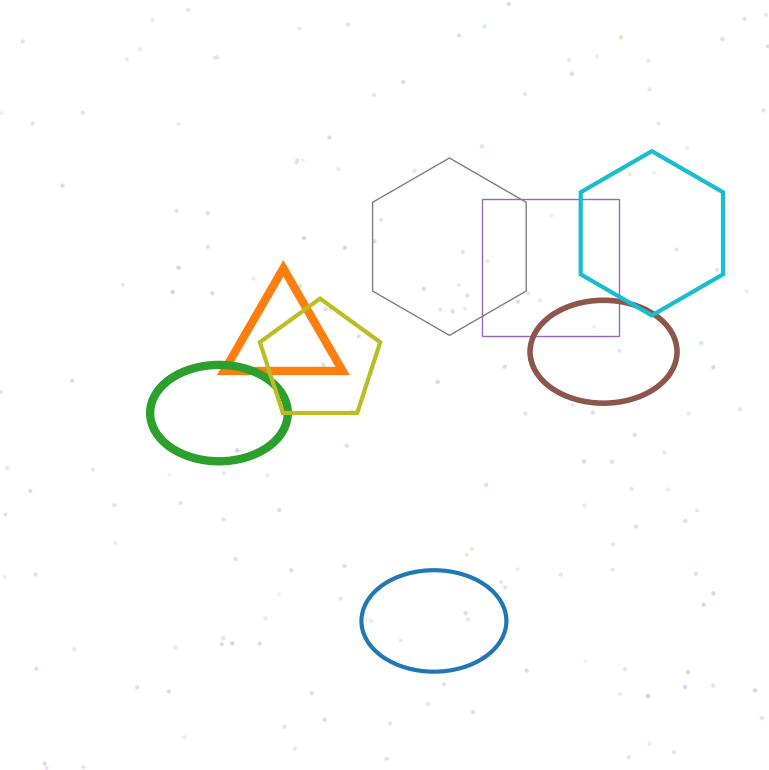[{"shape": "oval", "thickness": 1.5, "radius": 0.47, "center": [0.564, 0.194]}, {"shape": "triangle", "thickness": 3, "radius": 0.44, "center": [0.368, 0.563]}, {"shape": "oval", "thickness": 3, "radius": 0.45, "center": [0.284, 0.464]}, {"shape": "square", "thickness": 0.5, "radius": 0.44, "center": [0.715, 0.653]}, {"shape": "oval", "thickness": 2, "radius": 0.48, "center": [0.784, 0.543]}, {"shape": "hexagon", "thickness": 0.5, "radius": 0.58, "center": [0.584, 0.68]}, {"shape": "pentagon", "thickness": 1.5, "radius": 0.41, "center": [0.416, 0.53]}, {"shape": "hexagon", "thickness": 1.5, "radius": 0.53, "center": [0.847, 0.697]}]